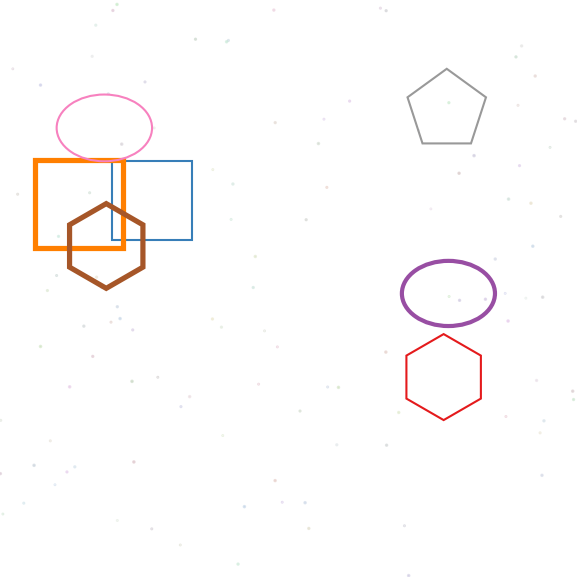[{"shape": "hexagon", "thickness": 1, "radius": 0.37, "center": [0.768, 0.346]}, {"shape": "square", "thickness": 1, "radius": 0.34, "center": [0.263, 0.652]}, {"shape": "oval", "thickness": 2, "radius": 0.4, "center": [0.777, 0.491]}, {"shape": "square", "thickness": 2.5, "radius": 0.38, "center": [0.137, 0.645]}, {"shape": "hexagon", "thickness": 2.5, "radius": 0.37, "center": [0.184, 0.573]}, {"shape": "oval", "thickness": 1, "radius": 0.41, "center": [0.181, 0.778]}, {"shape": "pentagon", "thickness": 1, "radius": 0.36, "center": [0.774, 0.809]}]